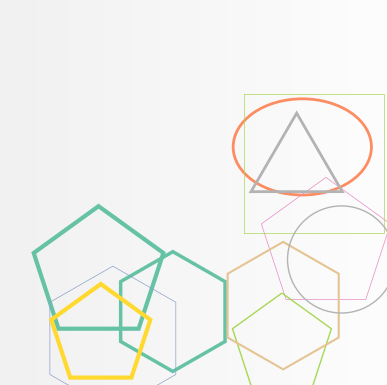[{"shape": "hexagon", "thickness": 2.5, "radius": 0.78, "center": [0.446, 0.191]}, {"shape": "pentagon", "thickness": 3, "radius": 0.88, "center": [0.254, 0.289]}, {"shape": "oval", "thickness": 2, "radius": 0.89, "center": [0.78, 0.618]}, {"shape": "hexagon", "thickness": 0.5, "radius": 0.94, "center": [0.291, 0.121]}, {"shape": "pentagon", "thickness": 0.5, "radius": 0.88, "center": [0.841, 0.364]}, {"shape": "pentagon", "thickness": 1, "radius": 0.67, "center": [0.728, 0.105]}, {"shape": "square", "thickness": 0.5, "radius": 0.9, "center": [0.81, 0.576]}, {"shape": "pentagon", "thickness": 3, "radius": 0.67, "center": [0.26, 0.128]}, {"shape": "hexagon", "thickness": 1.5, "radius": 0.83, "center": [0.731, 0.206]}, {"shape": "triangle", "thickness": 2, "radius": 0.68, "center": [0.766, 0.57]}, {"shape": "circle", "thickness": 1, "radius": 0.7, "center": [0.881, 0.326]}]